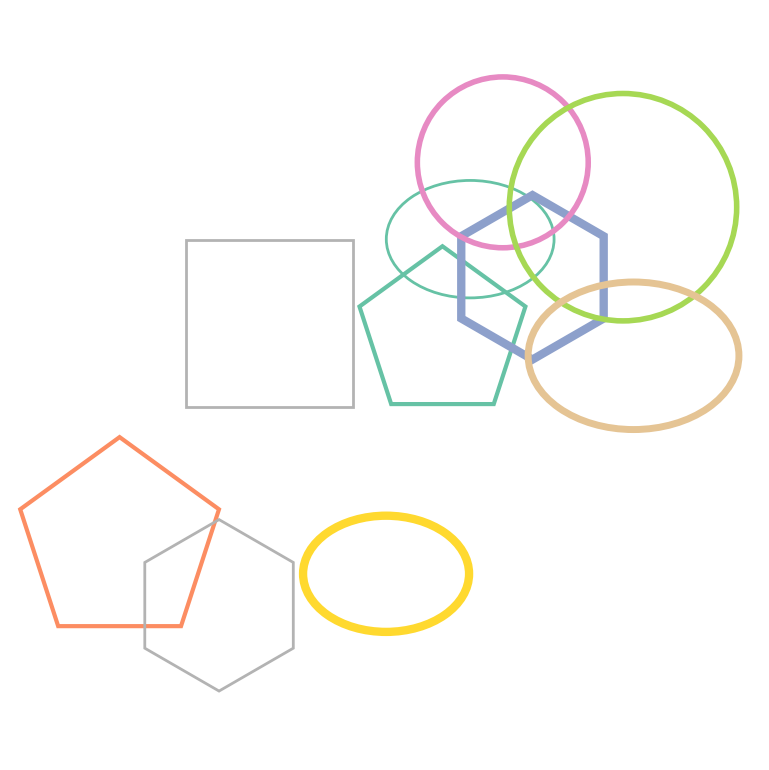[{"shape": "pentagon", "thickness": 1.5, "radius": 0.57, "center": [0.575, 0.567]}, {"shape": "oval", "thickness": 1, "radius": 0.54, "center": [0.611, 0.689]}, {"shape": "pentagon", "thickness": 1.5, "radius": 0.68, "center": [0.155, 0.297]}, {"shape": "hexagon", "thickness": 3, "radius": 0.53, "center": [0.692, 0.64]}, {"shape": "circle", "thickness": 2, "radius": 0.55, "center": [0.653, 0.789]}, {"shape": "circle", "thickness": 2, "radius": 0.74, "center": [0.809, 0.731]}, {"shape": "oval", "thickness": 3, "radius": 0.54, "center": [0.501, 0.255]}, {"shape": "oval", "thickness": 2.5, "radius": 0.68, "center": [0.823, 0.538]}, {"shape": "square", "thickness": 1, "radius": 0.54, "center": [0.35, 0.58]}, {"shape": "hexagon", "thickness": 1, "radius": 0.56, "center": [0.284, 0.214]}]